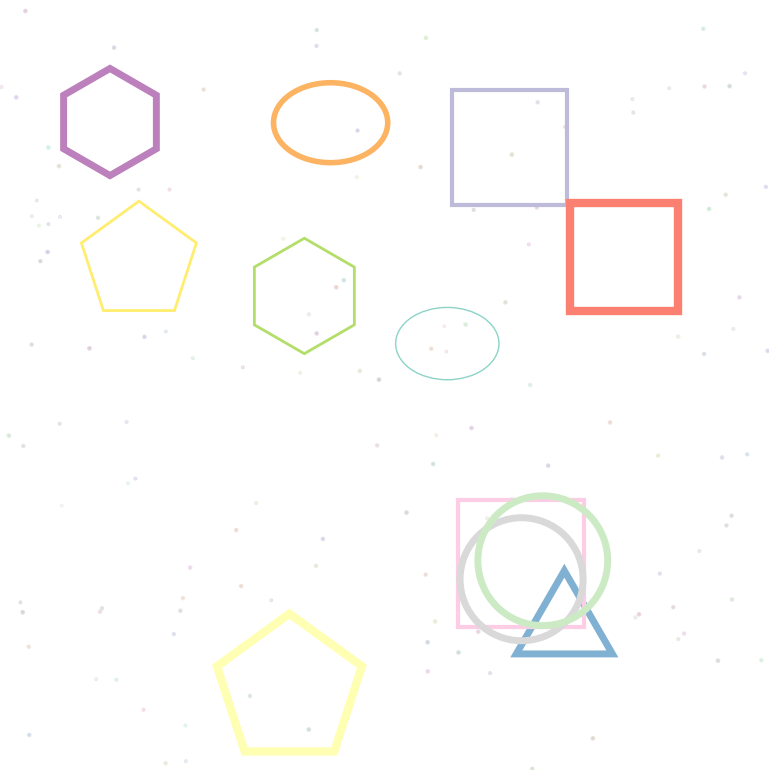[{"shape": "oval", "thickness": 0.5, "radius": 0.34, "center": [0.581, 0.554]}, {"shape": "pentagon", "thickness": 3, "radius": 0.49, "center": [0.376, 0.104]}, {"shape": "square", "thickness": 1.5, "radius": 0.37, "center": [0.662, 0.809]}, {"shape": "square", "thickness": 3, "radius": 0.35, "center": [0.811, 0.666]}, {"shape": "triangle", "thickness": 2.5, "radius": 0.36, "center": [0.733, 0.187]}, {"shape": "oval", "thickness": 2, "radius": 0.37, "center": [0.429, 0.841]}, {"shape": "hexagon", "thickness": 1, "radius": 0.37, "center": [0.395, 0.616]}, {"shape": "square", "thickness": 1.5, "radius": 0.41, "center": [0.677, 0.268]}, {"shape": "circle", "thickness": 2.5, "radius": 0.4, "center": [0.677, 0.248]}, {"shape": "hexagon", "thickness": 2.5, "radius": 0.35, "center": [0.143, 0.842]}, {"shape": "circle", "thickness": 2.5, "radius": 0.42, "center": [0.705, 0.272]}, {"shape": "pentagon", "thickness": 1, "radius": 0.39, "center": [0.18, 0.66]}]